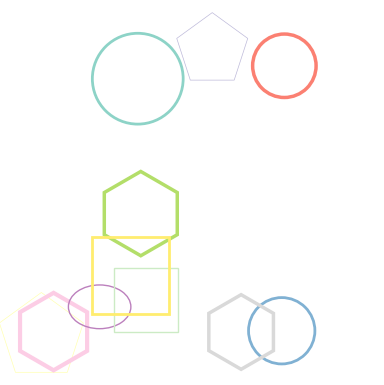[{"shape": "circle", "thickness": 2, "radius": 0.59, "center": [0.358, 0.796]}, {"shape": "pentagon", "thickness": 0.5, "radius": 0.57, "center": [0.107, 0.126]}, {"shape": "pentagon", "thickness": 0.5, "radius": 0.48, "center": [0.551, 0.87]}, {"shape": "circle", "thickness": 2.5, "radius": 0.41, "center": [0.739, 0.829]}, {"shape": "circle", "thickness": 2, "radius": 0.43, "center": [0.732, 0.141]}, {"shape": "hexagon", "thickness": 2.5, "radius": 0.55, "center": [0.366, 0.445]}, {"shape": "hexagon", "thickness": 3, "radius": 0.5, "center": [0.139, 0.139]}, {"shape": "hexagon", "thickness": 2.5, "radius": 0.48, "center": [0.626, 0.138]}, {"shape": "oval", "thickness": 1, "radius": 0.41, "center": [0.259, 0.203]}, {"shape": "square", "thickness": 1, "radius": 0.41, "center": [0.38, 0.22]}, {"shape": "square", "thickness": 2, "radius": 0.5, "center": [0.339, 0.284]}]